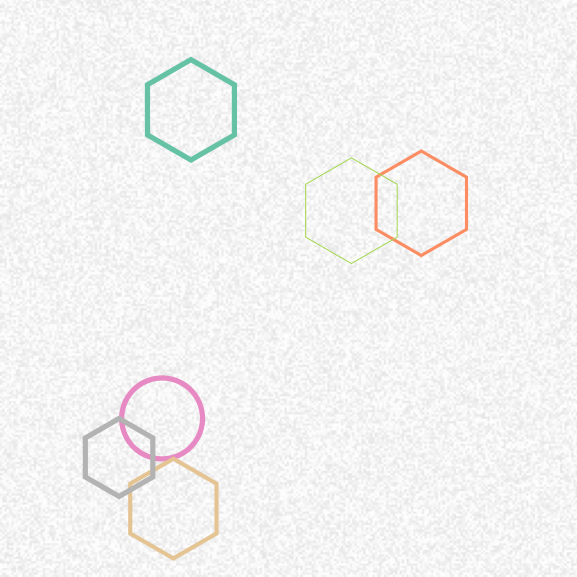[{"shape": "hexagon", "thickness": 2.5, "radius": 0.43, "center": [0.331, 0.809]}, {"shape": "hexagon", "thickness": 1.5, "radius": 0.45, "center": [0.729, 0.647]}, {"shape": "circle", "thickness": 2.5, "radius": 0.35, "center": [0.281, 0.275]}, {"shape": "hexagon", "thickness": 0.5, "radius": 0.46, "center": [0.609, 0.634]}, {"shape": "hexagon", "thickness": 2, "radius": 0.43, "center": [0.3, 0.118]}, {"shape": "hexagon", "thickness": 2.5, "radius": 0.34, "center": [0.206, 0.207]}]